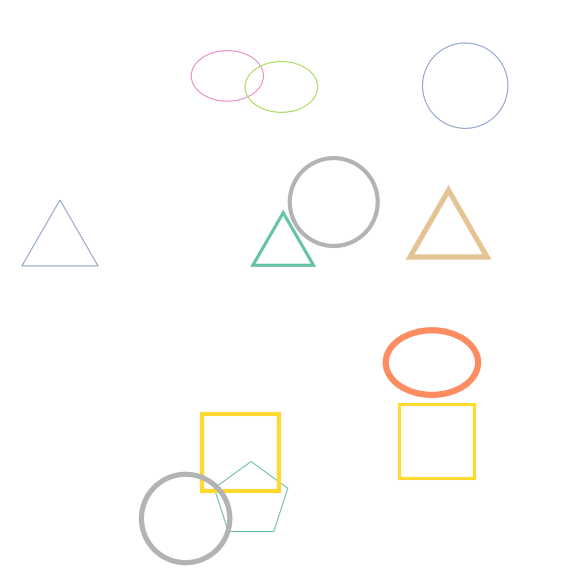[{"shape": "triangle", "thickness": 1.5, "radius": 0.3, "center": [0.49, 0.57]}, {"shape": "pentagon", "thickness": 0.5, "radius": 0.34, "center": [0.435, 0.133]}, {"shape": "oval", "thickness": 3, "radius": 0.4, "center": [0.748, 0.371]}, {"shape": "circle", "thickness": 0.5, "radius": 0.37, "center": [0.806, 0.851]}, {"shape": "triangle", "thickness": 0.5, "radius": 0.38, "center": [0.104, 0.577]}, {"shape": "oval", "thickness": 0.5, "radius": 0.31, "center": [0.394, 0.868]}, {"shape": "oval", "thickness": 0.5, "radius": 0.31, "center": [0.487, 0.849]}, {"shape": "square", "thickness": 1.5, "radius": 0.32, "center": [0.756, 0.235]}, {"shape": "square", "thickness": 2, "radius": 0.34, "center": [0.417, 0.215]}, {"shape": "triangle", "thickness": 2.5, "radius": 0.38, "center": [0.777, 0.593]}, {"shape": "circle", "thickness": 2, "radius": 0.38, "center": [0.578, 0.649]}, {"shape": "circle", "thickness": 2.5, "radius": 0.38, "center": [0.321, 0.101]}]